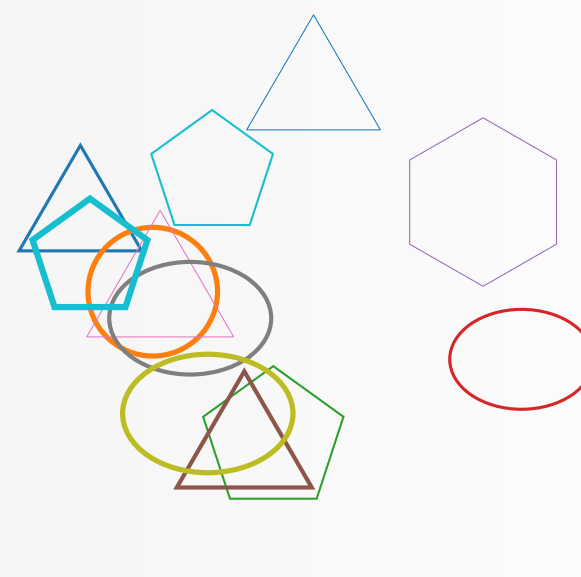[{"shape": "triangle", "thickness": 1.5, "radius": 0.61, "center": [0.138, 0.626]}, {"shape": "triangle", "thickness": 0.5, "radius": 0.66, "center": [0.539, 0.841]}, {"shape": "circle", "thickness": 2.5, "radius": 0.56, "center": [0.263, 0.494]}, {"shape": "pentagon", "thickness": 1, "radius": 0.63, "center": [0.47, 0.238]}, {"shape": "oval", "thickness": 1.5, "radius": 0.62, "center": [0.897, 0.377]}, {"shape": "hexagon", "thickness": 0.5, "radius": 0.73, "center": [0.831, 0.649]}, {"shape": "triangle", "thickness": 2, "radius": 0.67, "center": [0.42, 0.222]}, {"shape": "triangle", "thickness": 0.5, "radius": 0.73, "center": [0.276, 0.489]}, {"shape": "oval", "thickness": 2, "radius": 0.7, "center": [0.327, 0.448]}, {"shape": "oval", "thickness": 2.5, "radius": 0.73, "center": [0.357, 0.283]}, {"shape": "pentagon", "thickness": 1, "radius": 0.55, "center": [0.365, 0.699]}, {"shape": "pentagon", "thickness": 3, "radius": 0.52, "center": [0.155, 0.551]}]